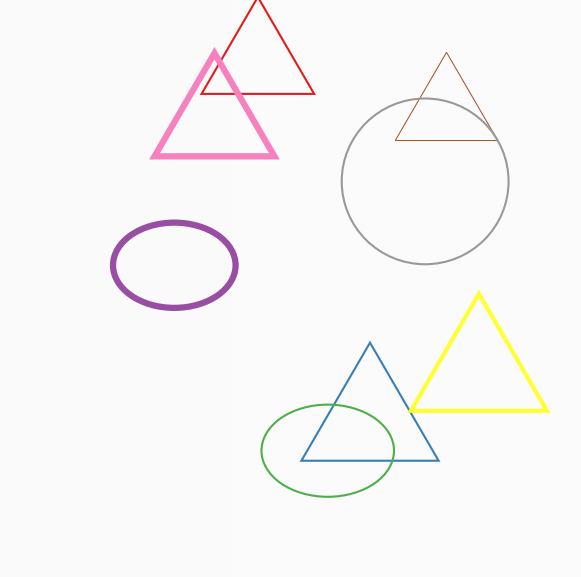[{"shape": "triangle", "thickness": 1, "radius": 0.56, "center": [0.444, 0.892]}, {"shape": "triangle", "thickness": 1, "radius": 0.68, "center": [0.637, 0.269]}, {"shape": "oval", "thickness": 1, "radius": 0.57, "center": [0.564, 0.219]}, {"shape": "oval", "thickness": 3, "radius": 0.53, "center": [0.3, 0.54]}, {"shape": "triangle", "thickness": 2, "radius": 0.68, "center": [0.824, 0.355]}, {"shape": "triangle", "thickness": 0.5, "radius": 0.51, "center": [0.768, 0.807]}, {"shape": "triangle", "thickness": 3, "radius": 0.6, "center": [0.369, 0.788]}, {"shape": "circle", "thickness": 1, "radius": 0.72, "center": [0.731, 0.685]}]